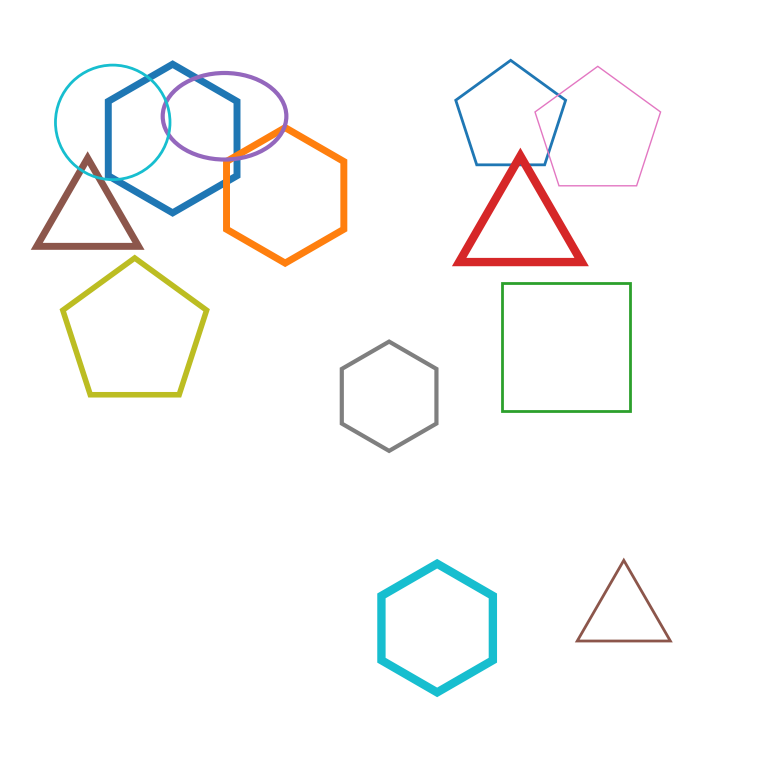[{"shape": "pentagon", "thickness": 1, "radius": 0.38, "center": [0.663, 0.847]}, {"shape": "hexagon", "thickness": 2.5, "radius": 0.48, "center": [0.224, 0.82]}, {"shape": "hexagon", "thickness": 2.5, "radius": 0.44, "center": [0.37, 0.746]}, {"shape": "square", "thickness": 1, "radius": 0.42, "center": [0.735, 0.549]}, {"shape": "triangle", "thickness": 3, "radius": 0.46, "center": [0.676, 0.706]}, {"shape": "oval", "thickness": 1.5, "radius": 0.4, "center": [0.292, 0.849]}, {"shape": "triangle", "thickness": 2.5, "radius": 0.38, "center": [0.114, 0.718]}, {"shape": "triangle", "thickness": 1, "radius": 0.35, "center": [0.81, 0.202]}, {"shape": "pentagon", "thickness": 0.5, "radius": 0.43, "center": [0.776, 0.828]}, {"shape": "hexagon", "thickness": 1.5, "radius": 0.35, "center": [0.505, 0.485]}, {"shape": "pentagon", "thickness": 2, "radius": 0.49, "center": [0.175, 0.567]}, {"shape": "hexagon", "thickness": 3, "radius": 0.42, "center": [0.568, 0.184]}, {"shape": "circle", "thickness": 1, "radius": 0.37, "center": [0.146, 0.841]}]